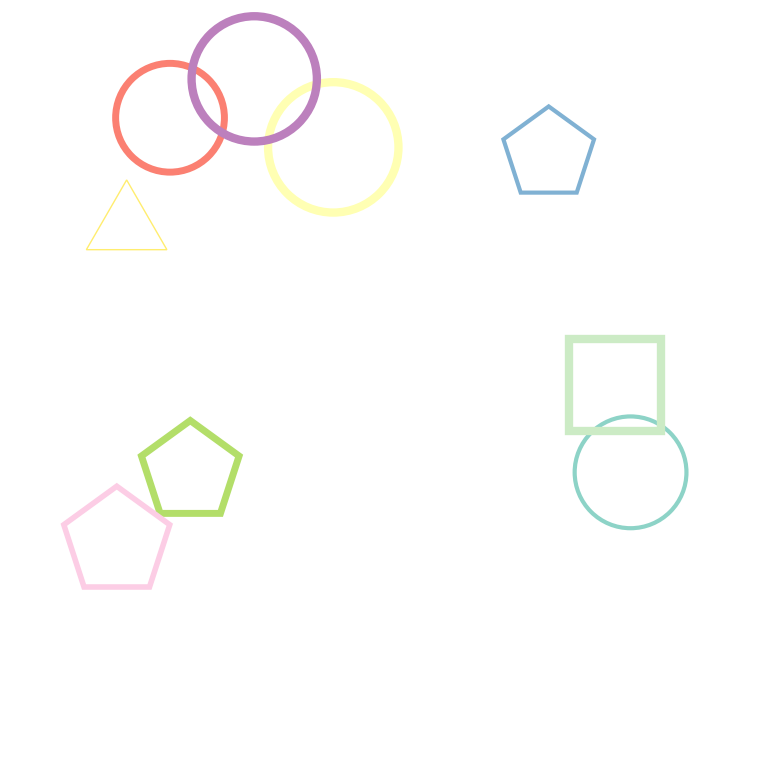[{"shape": "circle", "thickness": 1.5, "radius": 0.36, "center": [0.819, 0.387]}, {"shape": "circle", "thickness": 3, "radius": 0.42, "center": [0.433, 0.809]}, {"shape": "circle", "thickness": 2.5, "radius": 0.35, "center": [0.221, 0.847]}, {"shape": "pentagon", "thickness": 1.5, "radius": 0.31, "center": [0.713, 0.8]}, {"shape": "pentagon", "thickness": 2.5, "radius": 0.33, "center": [0.247, 0.387]}, {"shape": "pentagon", "thickness": 2, "radius": 0.36, "center": [0.152, 0.296]}, {"shape": "circle", "thickness": 3, "radius": 0.41, "center": [0.33, 0.898]}, {"shape": "square", "thickness": 3, "radius": 0.3, "center": [0.798, 0.5]}, {"shape": "triangle", "thickness": 0.5, "radius": 0.3, "center": [0.164, 0.706]}]